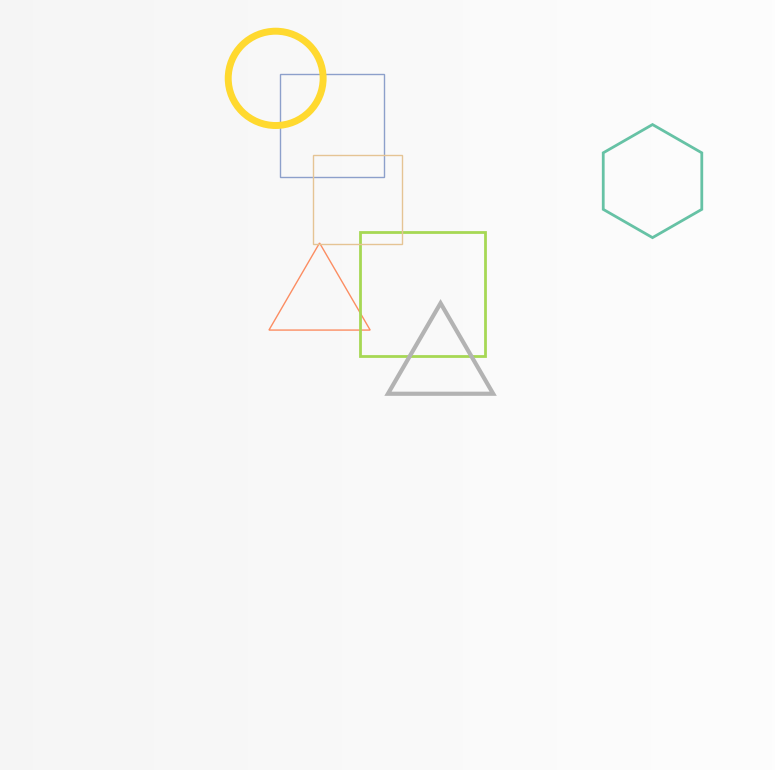[{"shape": "hexagon", "thickness": 1, "radius": 0.37, "center": [0.842, 0.765]}, {"shape": "triangle", "thickness": 0.5, "radius": 0.38, "center": [0.412, 0.609]}, {"shape": "square", "thickness": 0.5, "radius": 0.33, "center": [0.428, 0.837]}, {"shape": "square", "thickness": 1, "radius": 0.4, "center": [0.545, 0.618]}, {"shape": "circle", "thickness": 2.5, "radius": 0.31, "center": [0.356, 0.898]}, {"shape": "square", "thickness": 0.5, "radius": 0.29, "center": [0.462, 0.741]}, {"shape": "triangle", "thickness": 1.5, "radius": 0.39, "center": [0.568, 0.528]}]